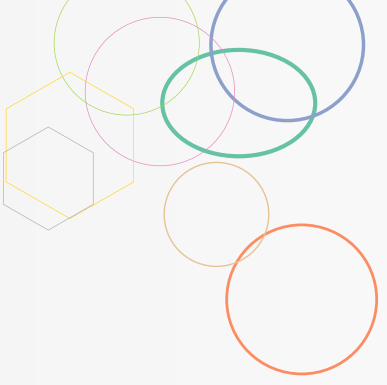[{"shape": "oval", "thickness": 3, "radius": 0.99, "center": [0.616, 0.732]}, {"shape": "circle", "thickness": 2, "radius": 0.97, "center": [0.779, 0.222]}, {"shape": "circle", "thickness": 2.5, "radius": 0.98, "center": [0.741, 0.884]}, {"shape": "circle", "thickness": 0.5, "radius": 0.96, "center": [0.413, 0.762]}, {"shape": "circle", "thickness": 0.5, "radius": 0.94, "center": [0.327, 0.888]}, {"shape": "hexagon", "thickness": 0.5, "radius": 0.95, "center": [0.18, 0.622]}, {"shape": "circle", "thickness": 1, "radius": 0.67, "center": [0.559, 0.443]}, {"shape": "hexagon", "thickness": 0.5, "radius": 0.67, "center": [0.125, 0.536]}]